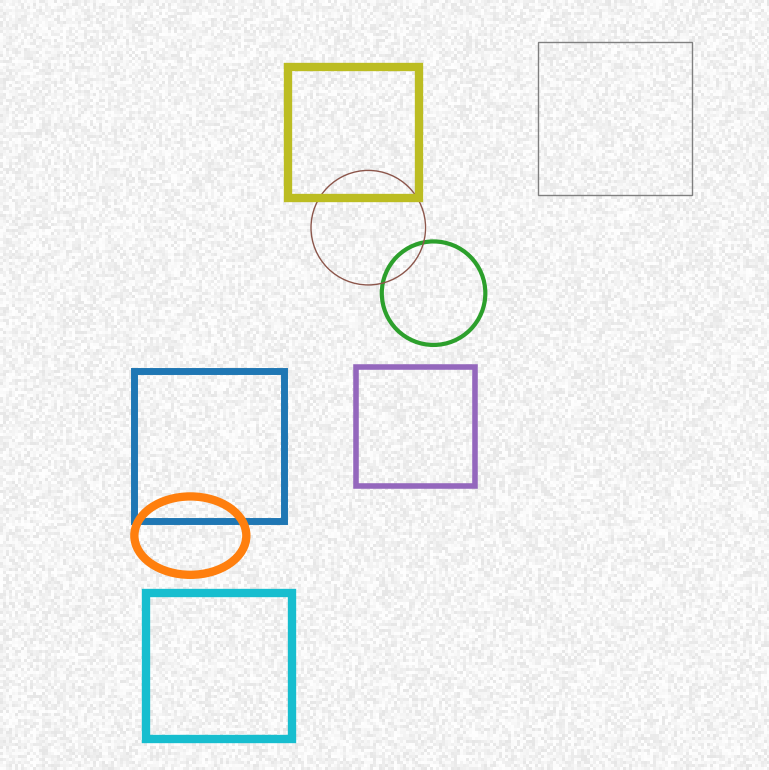[{"shape": "square", "thickness": 2.5, "radius": 0.49, "center": [0.272, 0.42]}, {"shape": "oval", "thickness": 3, "radius": 0.36, "center": [0.247, 0.304]}, {"shape": "circle", "thickness": 1.5, "radius": 0.34, "center": [0.563, 0.619]}, {"shape": "square", "thickness": 2, "radius": 0.39, "center": [0.54, 0.447]}, {"shape": "circle", "thickness": 0.5, "radius": 0.37, "center": [0.478, 0.704]}, {"shape": "square", "thickness": 0.5, "radius": 0.5, "center": [0.799, 0.846]}, {"shape": "square", "thickness": 3, "radius": 0.43, "center": [0.459, 0.828]}, {"shape": "square", "thickness": 3, "radius": 0.47, "center": [0.284, 0.135]}]